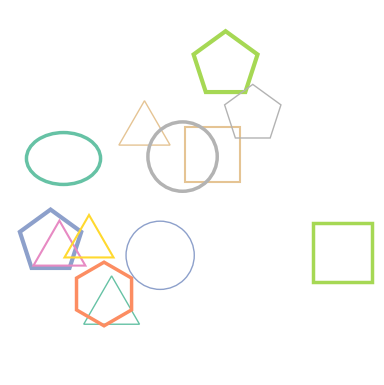[{"shape": "oval", "thickness": 2.5, "radius": 0.48, "center": [0.165, 0.588]}, {"shape": "triangle", "thickness": 1, "radius": 0.42, "center": [0.29, 0.2]}, {"shape": "hexagon", "thickness": 2.5, "radius": 0.41, "center": [0.27, 0.236]}, {"shape": "circle", "thickness": 1, "radius": 0.44, "center": [0.416, 0.337]}, {"shape": "pentagon", "thickness": 3, "radius": 0.42, "center": [0.131, 0.372]}, {"shape": "triangle", "thickness": 1.5, "radius": 0.39, "center": [0.154, 0.349]}, {"shape": "pentagon", "thickness": 3, "radius": 0.44, "center": [0.586, 0.832]}, {"shape": "square", "thickness": 2.5, "radius": 0.38, "center": [0.889, 0.344]}, {"shape": "triangle", "thickness": 1.5, "radius": 0.37, "center": [0.231, 0.368]}, {"shape": "triangle", "thickness": 1, "radius": 0.38, "center": [0.375, 0.662]}, {"shape": "square", "thickness": 1.5, "radius": 0.36, "center": [0.551, 0.598]}, {"shape": "pentagon", "thickness": 1, "radius": 0.38, "center": [0.657, 0.704]}, {"shape": "circle", "thickness": 2.5, "radius": 0.45, "center": [0.474, 0.593]}]